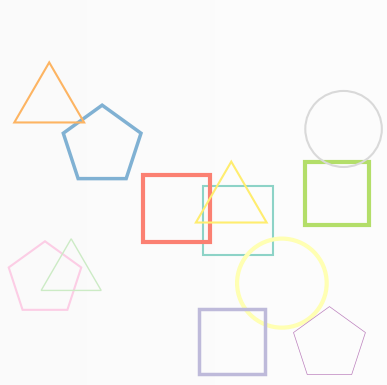[{"shape": "square", "thickness": 1.5, "radius": 0.45, "center": [0.615, 0.427]}, {"shape": "circle", "thickness": 3, "radius": 0.58, "center": [0.727, 0.265]}, {"shape": "square", "thickness": 2.5, "radius": 0.43, "center": [0.598, 0.113]}, {"shape": "square", "thickness": 3, "radius": 0.43, "center": [0.456, 0.458]}, {"shape": "pentagon", "thickness": 2.5, "radius": 0.53, "center": [0.264, 0.621]}, {"shape": "triangle", "thickness": 1.5, "radius": 0.52, "center": [0.127, 0.734]}, {"shape": "square", "thickness": 3, "radius": 0.41, "center": [0.869, 0.498]}, {"shape": "pentagon", "thickness": 1.5, "radius": 0.49, "center": [0.116, 0.275]}, {"shape": "circle", "thickness": 1.5, "radius": 0.49, "center": [0.887, 0.665]}, {"shape": "pentagon", "thickness": 0.5, "radius": 0.49, "center": [0.85, 0.106]}, {"shape": "triangle", "thickness": 1, "radius": 0.45, "center": [0.184, 0.29]}, {"shape": "triangle", "thickness": 1.5, "radius": 0.53, "center": [0.597, 0.475]}]